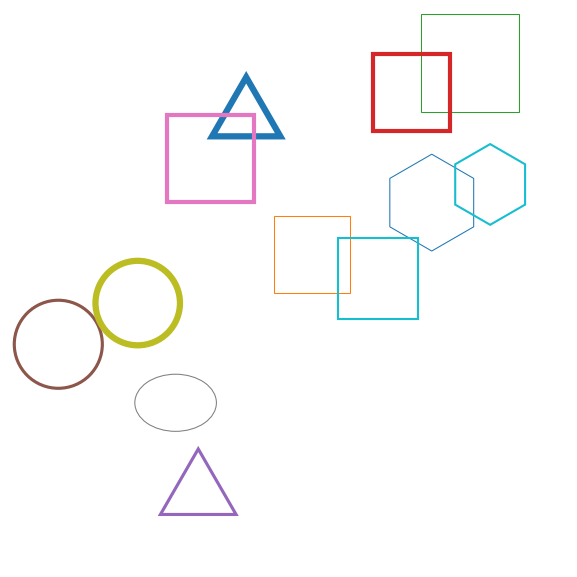[{"shape": "triangle", "thickness": 3, "radius": 0.34, "center": [0.426, 0.797]}, {"shape": "hexagon", "thickness": 0.5, "radius": 0.42, "center": [0.748, 0.648]}, {"shape": "square", "thickness": 0.5, "radius": 0.33, "center": [0.54, 0.558]}, {"shape": "square", "thickness": 0.5, "radius": 0.42, "center": [0.813, 0.89]}, {"shape": "square", "thickness": 2, "radius": 0.33, "center": [0.712, 0.84]}, {"shape": "triangle", "thickness": 1.5, "radius": 0.38, "center": [0.343, 0.146]}, {"shape": "circle", "thickness": 1.5, "radius": 0.38, "center": [0.101, 0.403]}, {"shape": "square", "thickness": 2, "radius": 0.38, "center": [0.365, 0.725]}, {"shape": "oval", "thickness": 0.5, "radius": 0.35, "center": [0.304, 0.302]}, {"shape": "circle", "thickness": 3, "radius": 0.37, "center": [0.238, 0.474]}, {"shape": "hexagon", "thickness": 1, "radius": 0.35, "center": [0.849, 0.68]}, {"shape": "square", "thickness": 1, "radius": 0.35, "center": [0.655, 0.517]}]